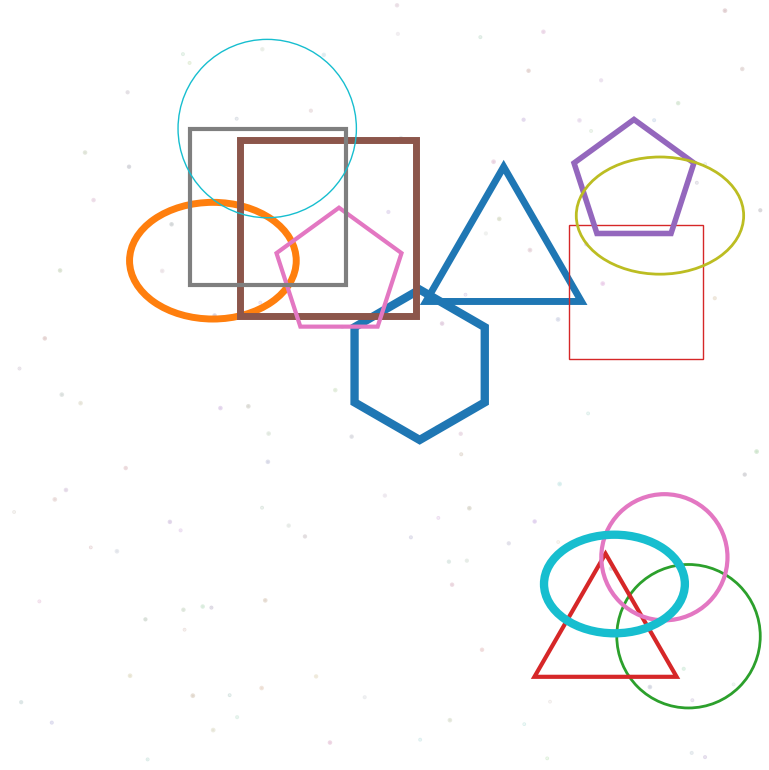[{"shape": "hexagon", "thickness": 3, "radius": 0.49, "center": [0.545, 0.526]}, {"shape": "triangle", "thickness": 2.5, "radius": 0.58, "center": [0.654, 0.667]}, {"shape": "oval", "thickness": 2.5, "radius": 0.54, "center": [0.276, 0.661]}, {"shape": "circle", "thickness": 1, "radius": 0.47, "center": [0.894, 0.174]}, {"shape": "square", "thickness": 0.5, "radius": 0.43, "center": [0.826, 0.62]}, {"shape": "triangle", "thickness": 1.5, "radius": 0.53, "center": [0.786, 0.174]}, {"shape": "pentagon", "thickness": 2, "radius": 0.41, "center": [0.823, 0.763]}, {"shape": "square", "thickness": 2.5, "radius": 0.57, "center": [0.426, 0.704]}, {"shape": "circle", "thickness": 1.5, "radius": 0.41, "center": [0.863, 0.276]}, {"shape": "pentagon", "thickness": 1.5, "radius": 0.43, "center": [0.44, 0.645]}, {"shape": "square", "thickness": 1.5, "radius": 0.51, "center": [0.348, 0.731]}, {"shape": "oval", "thickness": 1, "radius": 0.54, "center": [0.857, 0.72]}, {"shape": "oval", "thickness": 3, "radius": 0.46, "center": [0.798, 0.242]}, {"shape": "circle", "thickness": 0.5, "radius": 0.58, "center": [0.347, 0.833]}]